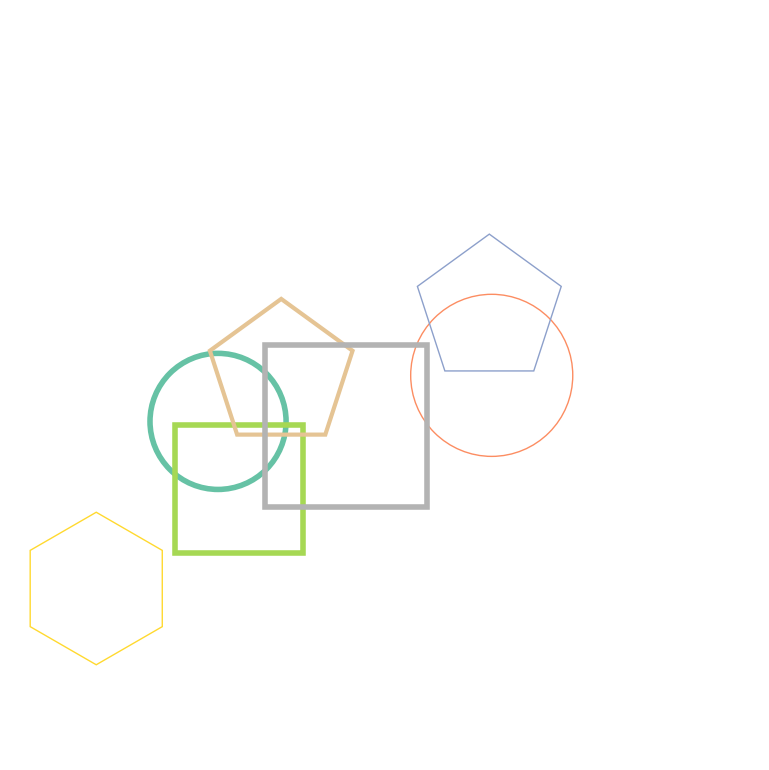[{"shape": "circle", "thickness": 2, "radius": 0.44, "center": [0.283, 0.453]}, {"shape": "circle", "thickness": 0.5, "radius": 0.53, "center": [0.639, 0.513]}, {"shape": "pentagon", "thickness": 0.5, "radius": 0.49, "center": [0.635, 0.598]}, {"shape": "square", "thickness": 2, "radius": 0.42, "center": [0.311, 0.365]}, {"shape": "hexagon", "thickness": 0.5, "radius": 0.5, "center": [0.125, 0.236]}, {"shape": "pentagon", "thickness": 1.5, "radius": 0.49, "center": [0.365, 0.514]}, {"shape": "square", "thickness": 2, "radius": 0.53, "center": [0.449, 0.447]}]